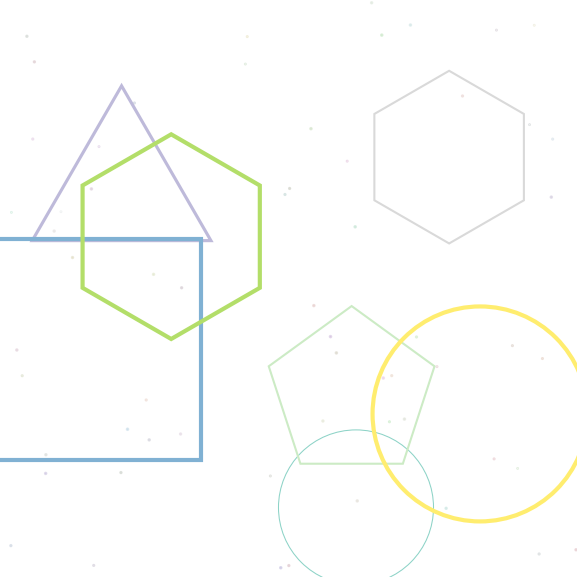[{"shape": "circle", "thickness": 0.5, "radius": 0.67, "center": [0.616, 0.12]}, {"shape": "triangle", "thickness": 1.5, "radius": 0.89, "center": [0.211, 0.672]}, {"shape": "square", "thickness": 2, "radius": 0.96, "center": [0.157, 0.394]}, {"shape": "hexagon", "thickness": 2, "radius": 0.89, "center": [0.296, 0.589]}, {"shape": "hexagon", "thickness": 1, "radius": 0.75, "center": [0.778, 0.727]}, {"shape": "pentagon", "thickness": 1, "radius": 0.75, "center": [0.609, 0.318]}, {"shape": "circle", "thickness": 2, "radius": 0.93, "center": [0.831, 0.282]}]